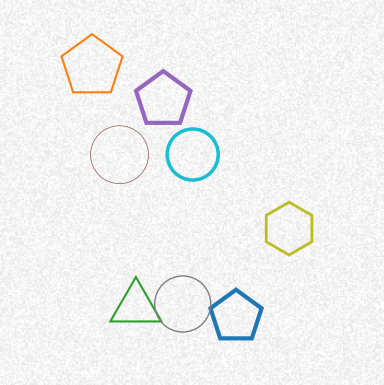[{"shape": "pentagon", "thickness": 3, "radius": 0.35, "center": [0.613, 0.178]}, {"shape": "pentagon", "thickness": 1.5, "radius": 0.42, "center": [0.239, 0.828]}, {"shape": "triangle", "thickness": 1.5, "radius": 0.38, "center": [0.353, 0.203]}, {"shape": "pentagon", "thickness": 3, "radius": 0.37, "center": [0.424, 0.741]}, {"shape": "circle", "thickness": 0.5, "radius": 0.38, "center": [0.31, 0.598]}, {"shape": "circle", "thickness": 1, "radius": 0.36, "center": [0.475, 0.21]}, {"shape": "hexagon", "thickness": 2, "radius": 0.34, "center": [0.751, 0.406]}, {"shape": "circle", "thickness": 2.5, "radius": 0.33, "center": [0.501, 0.599]}]